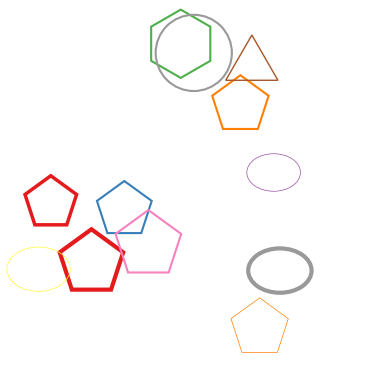[{"shape": "pentagon", "thickness": 2.5, "radius": 0.35, "center": [0.132, 0.473]}, {"shape": "pentagon", "thickness": 3, "radius": 0.43, "center": [0.237, 0.318]}, {"shape": "pentagon", "thickness": 1.5, "radius": 0.37, "center": [0.323, 0.455]}, {"shape": "hexagon", "thickness": 1.5, "radius": 0.44, "center": [0.469, 0.886]}, {"shape": "oval", "thickness": 0.5, "radius": 0.35, "center": [0.711, 0.552]}, {"shape": "pentagon", "thickness": 1.5, "radius": 0.39, "center": [0.624, 0.727]}, {"shape": "pentagon", "thickness": 0.5, "radius": 0.39, "center": [0.674, 0.148]}, {"shape": "oval", "thickness": 0.5, "radius": 0.41, "center": [0.1, 0.301]}, {"shape": "triangle", "thickness": 1, "radius": 0.39, "center": [0.654, 0.831]}, {"shape": "pentagon", "thickness": 1.5, "radius": 0.45, "center": [0.385, 0.365]}, {"shape": "circle", "thickness": 1.5, "radius": 0.49, "center": [0.503, 0.863]}, {"shape": "oval", "thickness": 3, "radius": 0.41, "center": [0.727, 0.297]}]